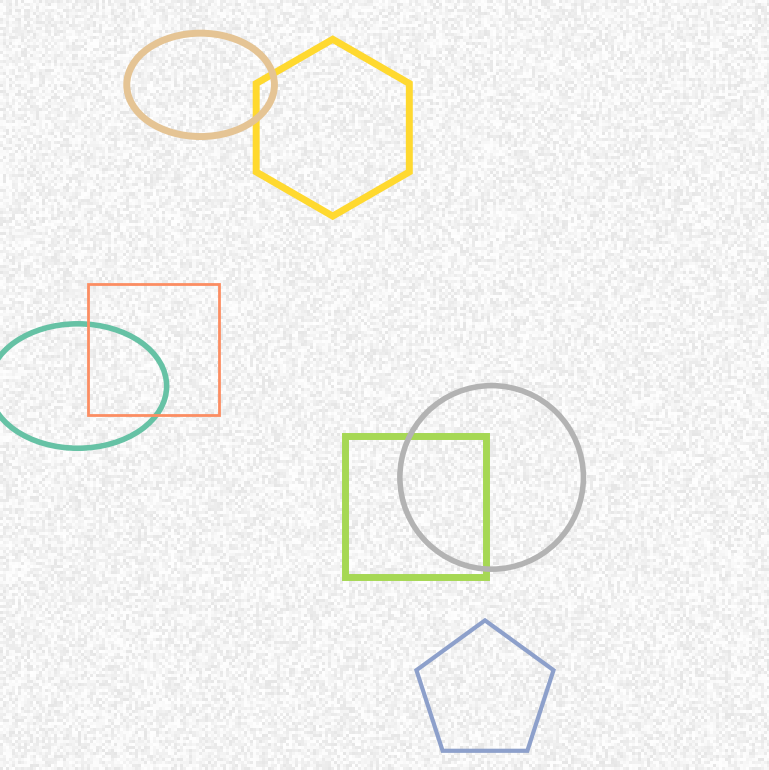[{"shape": "oval", "thickness": 2, "radius": 0.58, "center": [0.101, 0.499]}, {"shape": "square", "thickness": 1, "radius": 0.43, "center": [0.2, 0.547]}, {"shape": "pentagon", "thickness": 1.5, "radius": 0.47, "center": [0.63, 0.101]}, {"shape": "square", "thickness": 2.5, "radius": 0.46, "center": [0.54, 0.342]}, {"shape": "hexagon", "thickness": 2.5, "radius": 0.57, "center": [0.432, 0.834]}, {"shape": "oval", "thickness": 2.5, "radius": 0.48, "center": [0.261, 0.89]}, {"shape": "circle", "thickness": 2, "radius": 0.6, "center": [0.639, 0.38]}]